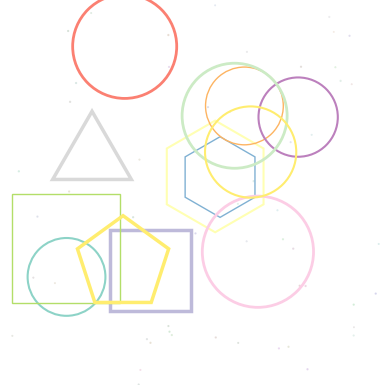[{"shape": "circle", "thickness": 1.5, "radius": 0.51, "center": [0.173, 0.281]}, {"shape": "hexagon", "thickness": 1.5, "radius": 0.73, "center": [0.559, 0.542]}, {"shape": "square", "thickness": 2.5, "radius": 0.53, "center": [0.391, 0.297]}, {"shape": "circle", "thickness": 2, "radius": 0.68, "center": [0.324, 0.879]}, {"shape": "hexagon", "thickness": 1, "radius": 0.52, "center": [0.572, 0.54]}, {"shape": "circle", "thickness": 1, "radius": 0.5, "center": [0.635, 0.725]}, {"shape": "square", "thickness": 1, "radius": 0.71, "center": [0.171, 0.355]}, {"shape": "circle", "thickness": 2, "radius": 0.72, "center": [0.67, 0.346]}, {"shape": "triangle", "thickness": 2.5, "radius": 0.59, "center": [0.239, 0.593]}, {"shape": "circle", "thickness": 1.5, "radius": 0.51, "center": [0.774, 0.696]}, {"shape": "circle", "thickness": 2, "radius": 0.68, "center": [0.609, 0.699]}, {"shape": "circle", "thickness": 1.5, "radius": 0.59, "center": [0.651, 0.605]}, {"shape": "pentagon", "thickness": 2.5, "radius": 0.62, "center": [0.32, 0.315]}]